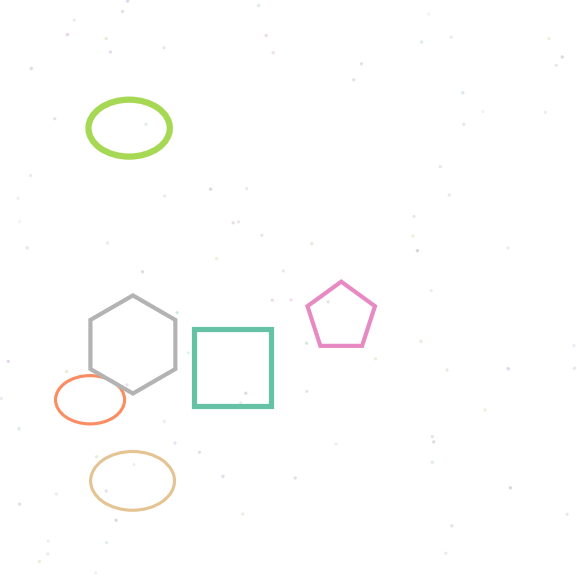[{"shape": "square", "thickness": 2.5, "radius": 0.33, "center": [0.403, 0.362]}, {"shape": "oval", "thickness": 1.5, "radius": 0.3, "center": [0.156, 0.307]}, {"shape": "pentagon", "thickness": 2, "radius": 0.31, "center": [0.591, 0.45]}, {"shape": "oval", "thickness": 3, "radius": 0.35, "center": [0.224, 0.777]}, {"shape": "oval", "thickness": 1.5, "radius": 0.36, "center": [0.23, 0.166]}, {"shape": "hexagon", "thickness": 2, "radius": 0.42, "center": [0.23, 0.403]}]